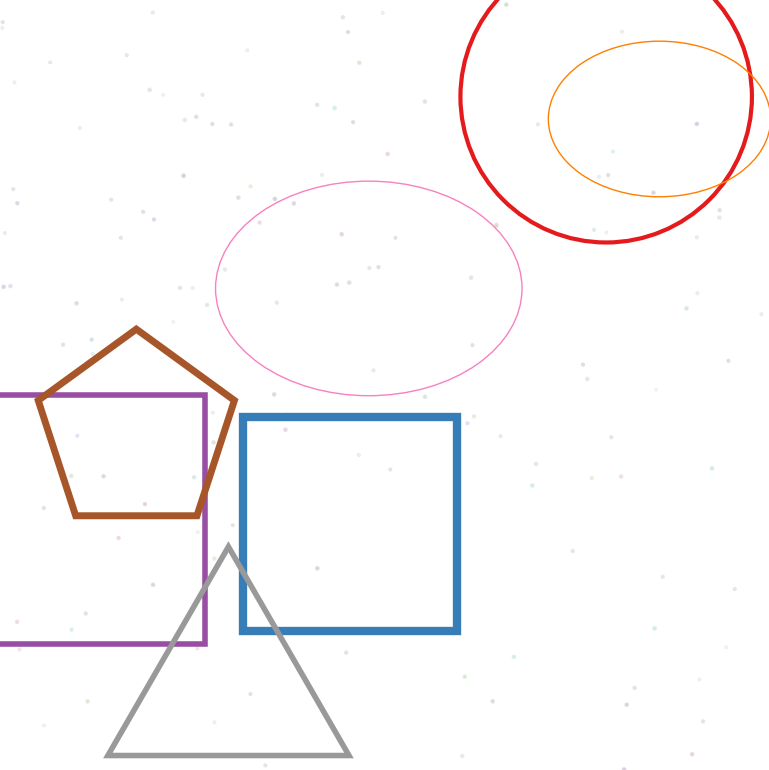[{"shape": "circle", "thickness": 1.5, "radius": 0.95, "center": [0.787, 0.874]}, {"shape": "square", "thickness": 3, "radius": 0.7, "center": [0.454, 0.319]}, {"shape": "square", "thickness": 2, "radius": 0.81, "center": [0.105, 0.326]}, {"shape": "oval", "thickness": 0.5, "radius": 0.72, "center": [0.856, 0.845]}, {"shape": "pentagon", "thickness": 2.5, "radius": 0.67, "center": [0.177, 0.439]}, {"shape": "oval", "thickness": 0.5, "radius": 1.0, "center": [0.479, 0.625]}, {"shape": "triangle", "thickness": 2, "radius": 0.9, "center": [0.297, 0.109]}]